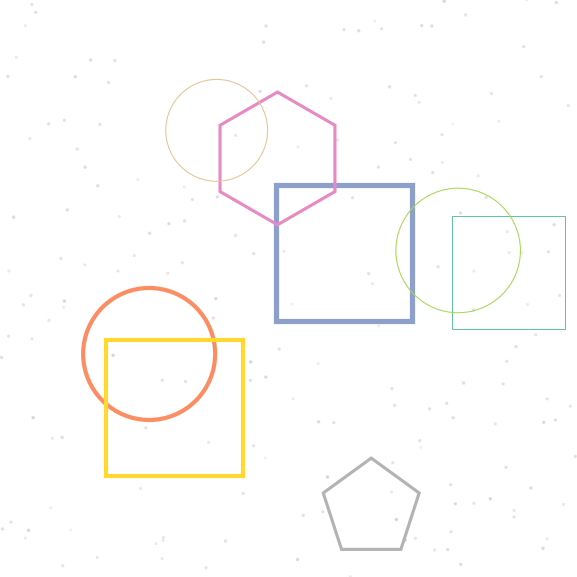[{"shape": "square", "thickness": 0.5, "radius": 0.49, "center": [0.881, 0.527]}, {"shape": "circle", "thickness": 2, "radius": 0.57, "center": [0.258, 0.386]}, {"shape": "square", "thickness": 2.5, "radius": 0.59, "center": [0.595, 0.56]}, {"shape": "hexagon", "thickness": 1.5, "radius": 0.57, "center": [0.48, 0.725]}, {"shape": "circle", "thickness": 0.5, "radius": 0.54, "center": [0.793, 0.565]}, {"shape": "square", "thickness": 2, "radius": 0.59, "center": [0.302, 0.292]}, {"shape": "circle", "thickness": 0.5, "radius": 0.44, "center": [0.375, 0.773]}, {"shape": "pentagon", "thickness": 1.5, "radius": 0.44, "center": [0.643, 0.118]}]